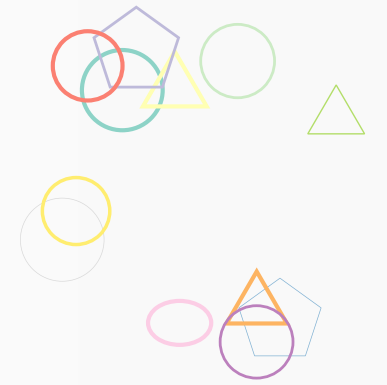[{"shape": "circle", "thickness": 3, "radius": 0.52, "center": [0.316, 0.766]}, {"shape": "triangle", "thickness": 3, "radius": 0.47, "center": [0.451, 0.771]}, {"shape": "pentagon", "thickness": 2, "radius": 0.57, "center": [0.352, 0.867]}, {"shape": "circle", "thickness": 3, "radius": 0.45, "center": [0.226, 0.829]}, {"shape": "pentagon", "thickness": 0.5, "radius": 0.56, "center": [0.723, 0.166]}, {"shape": "triangle", "thickness": 3, "radius": 0.45, "center": [0.662, 0.205]}, {"shape": "triangle", "thickness": 1, "radius": 0.42, "center": [0.868, 0.695]}, {"shape": "oval", "thickness": 3, "radius": 0.41, "center": [0.464, 0.161]}, {"shape": "circle", "thickness": 0.5, "radius": 0.54, "center": [0.161, 0.377]}, {"shape": "circle", "thickness": 2, "radius": 0.47, "center": [0.662, 0.112]}, {"shape": "circle", "thickness": 2, "radius": 0.48, "center": [0.613, 0.841]}, {"shape": "circle", "thickness": 2.5, "radius": 0.43, "center": [0.196, 0.452]}]